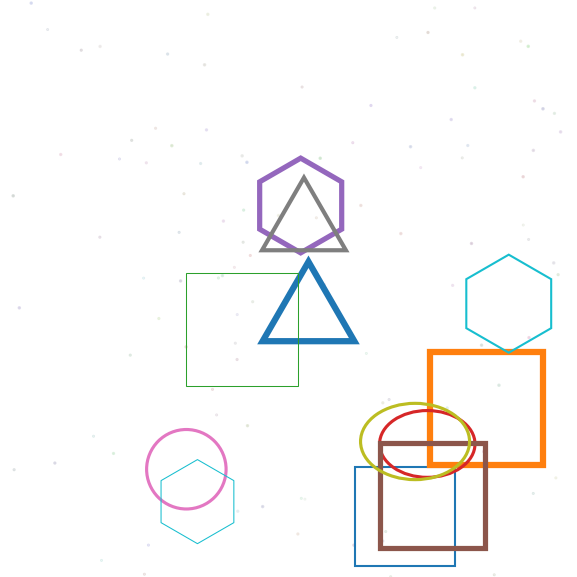[{"shape": "triangle", "thickness": 3, "radius": 0.46, "center": [0.534, 0.454]}, {"shape": "square", "thickness": 1, "radius": 0.43, "center": [0.701, 0.105]}, {"shape": "square", "thickness": 3, "radius": 0.49, "center": [0.842, 0.292]}, {"shape": "square", "thickness": 0.5, "radius": 0.49, "center": [0.419, 0.428]}, {"shape": "oval", "thickness": 1.5, "radius": 0.41, "center": [0.74, 0.23]}, {"shape": "hexagon", "thickness": 2.5, "radius": 0.41, "center": [0.521, 0.643]}, {"shape": "square", "thickness": 2.5, "radius": 0.45, "center": [0.749, 0.141]}, {"shape": "circle", "thickness": 1.5, "radius": 0.34, "center": [0.323, 0.187]}, {"shape": "triangle", "thickness": 2, "radius": 0.42, "center": [0.526, 0.608]}, {"shape": "oval", "thickness": 1.5, "radius": 0.47, "center": [0.719, 0.235]}, {"shape": "hexagon", "thickness": 1, "radius": 0.42, "center": [0.881, 0.473]}, {"shape": "hexagon", "thickness": 0.5, "radius": 0.36, "center": [0.342, 0.131]}]